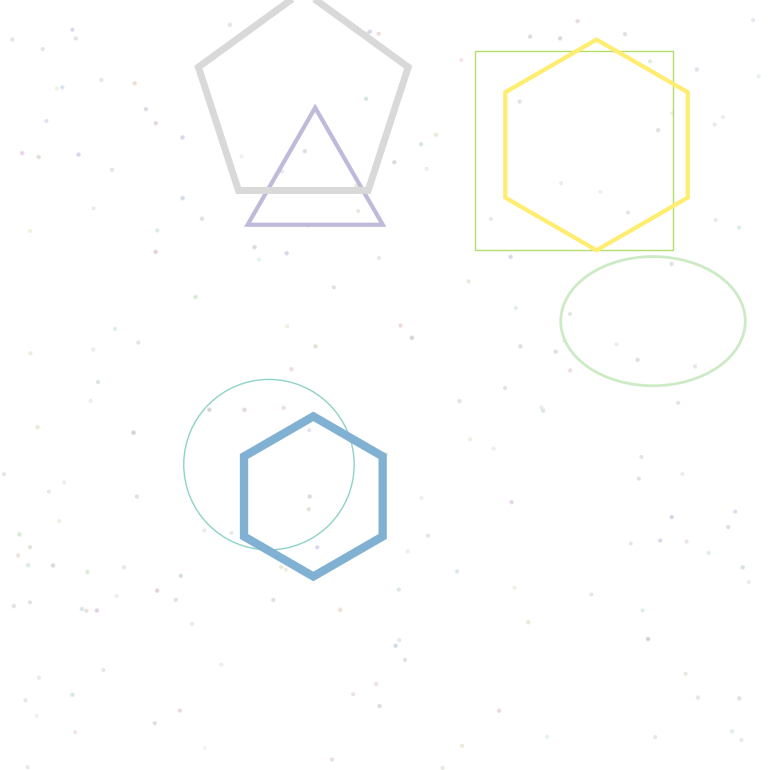[{"shape": "circle", "thickness": 0.5, "radius": 0.55, "center": [0.349, 0.397]}, {"shape": "triangle", "thickness": 1.5, "radius": 0.51, "center": [0.409, 0.759]}, {"shape": "hexagon", "thickness": 3, "radius": 0.52, "center": [0.407, 0.355]}, {"shape": "square", "thickness": 0.5, "radius": 0.64, "center": [0.745, 0.805]}, {"shape": "pentagon", "thickness": 2.5, "radius": 0.72, "center": [0.394, 0.869]}, {"shape": "oval", "thickness": 1, "radius": 0.6, "center": [0.848, 0.583]}, {"shape": "hexagon", "thickness": 1.5, "radius": 0.68, "center": [0.775, 0.812]}]